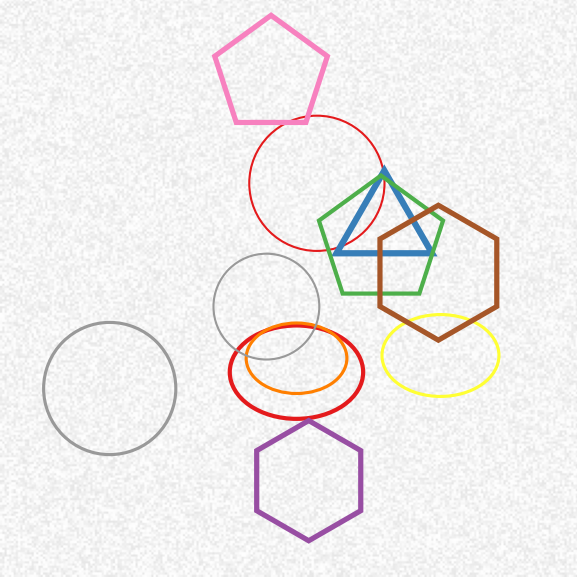[{"shape": "oval", "thickness": 2, "radius": 0.58, "center": [0.513, 0.355]}, {"shape": "circle", "thickness": 1, "radius": 0.59, "center": [0.549, 0.682]}, {"shape": "triangle", "thickness": 3, "radius": 0.48, "center": [0.665, 0.608]}, {"shape": "pentagon", "thickness": 2, "radius": 0.56, "center": [0.66, 0.582]}, {"shape": "hexagon", "thickness": 2.5, "radius": 0.52, "center": [0.535, 0.167]}, {"shape": "oval", "thickness": 1.5, "radius": 0.44, "center": [0.513, 0.379]}, {"shape": "oval", "thickness": 1.5, "radius": 0.51, "center": [0.763, 0.384]}, {"shape": "hexagon", "thickness": 2.5, "radius": 0.58, "center": [0.759, 0.527]}, {"shape": "pentagon", "thickness": 2.5, "radius": 0.51, "center": [0.469, 0.87]}, {"shape": "circle", "thickness": 1, "radius": 0.46, "center": [0.461, 0.468]}, {"shape": "circle", "thickness": 1.5, "radius": 0.57, "center": [0.19, 0.326]}]